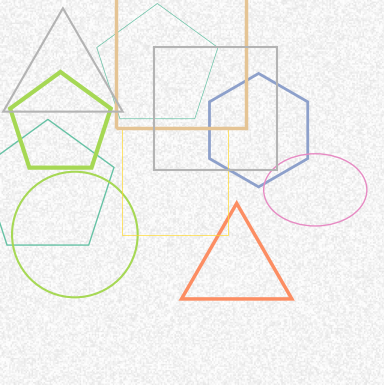[{"shape": "pentagon", "thickness": 0.5, "radius": 0.83, "center": [0.409, 0.825]}, {"shape": "pentagon", "thickness": 1, "radius": 0.9, "center": [0.124, 0.509]}, {"shape": "triangle", "thickness": 2.5, "radius": 0.83, "center": [0.615, 0.306]}, {"shape": "hexagon", "thickness": 2, "radius": 0.74, "center": [0.672, 0.662]}, {"shape": "oval", "thickness": 1, "radius": 0.67, "center": [0.819, 0.507]}, {"shape": "circle", "thickness": 1.5, "radius": 0.82, "center": [0.194, 0.391]}, {"shape": "pentagon", "thickness": 3, "radius": 0.69, "center": [0.157, 0.676]}, {"shape": "square", "thickness": 0.5, "radius": 0.69, "center": [0.455, 0.528]}, {"shape": "square", "thickness": 2.5, "radius": 0.84, "center": [0.47, 0.837]}, {"shape": "square", "thickness": 1.5, "radius": 0.8, "center": [0.559, 0.718]}, {"shape": "triangle", "thickness": 1.5, "radius": 0.9, "center": [0.163, 0.8]}]